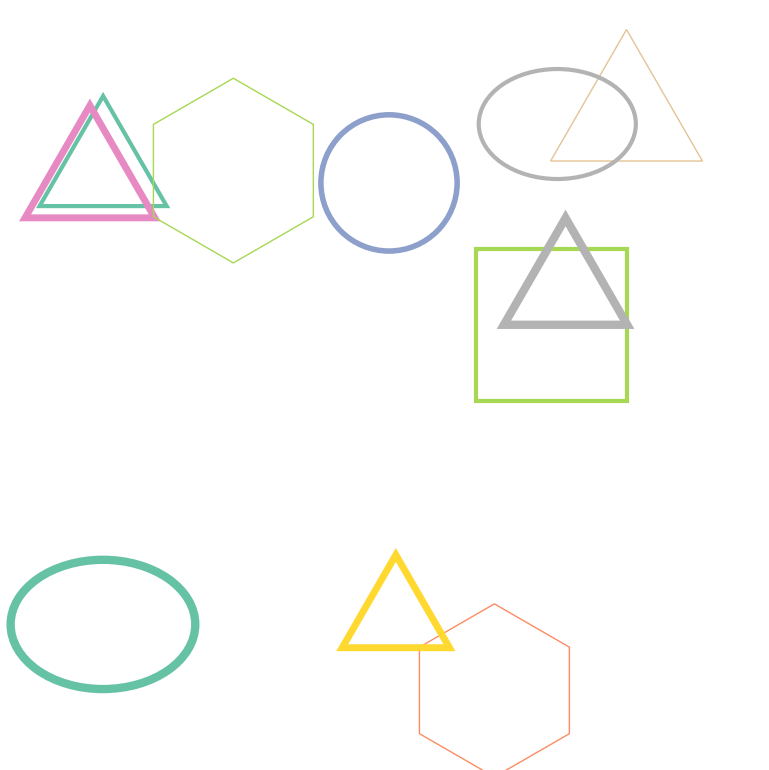[{"shape": "triangle", "thickness": 1.5, "radius": 0.48, "center": [0.134, 0.78]}, {"shape": "oval", "thickness": 3, "radius": 0.6, "center": [0.134, 0.189]}, {"shape": "hexagon", "thickness": 0.5, "radius": 0.56, "center": [0.642, 0.103]}, {"shape": "circle", "thickness": 2, "radius": 0.44, "center": [0.505, 0.762]}, {"shape": "triangle", "thickness": 2.5, "radius": 0.49, "center": [0.117, 0.766]}, {"shape": "square", "thickness": 1.5, "radius": 0.49, "center": [0.716, 0.578]}, {"shape": "hexagon", "thickness": 0.5, "radius": 0.6, "center": [0.303, 0.778]}, {"shape": "triangle", "thickness": 2.5, "radius": 0.4, "center": [0.514, 0.199]}, {"shape": "triangle", "thickness": 0.5, "radius": 0.57, "center": [0.814, 0.848]}, {"shape": "triangle", "thickness": 3, "radius": 0.46, "center": [0.734, 0.624]}, {"shape": "oval", "thickness": 1.5, "radius": 0.51, "center": [0.724, 0.839]}]